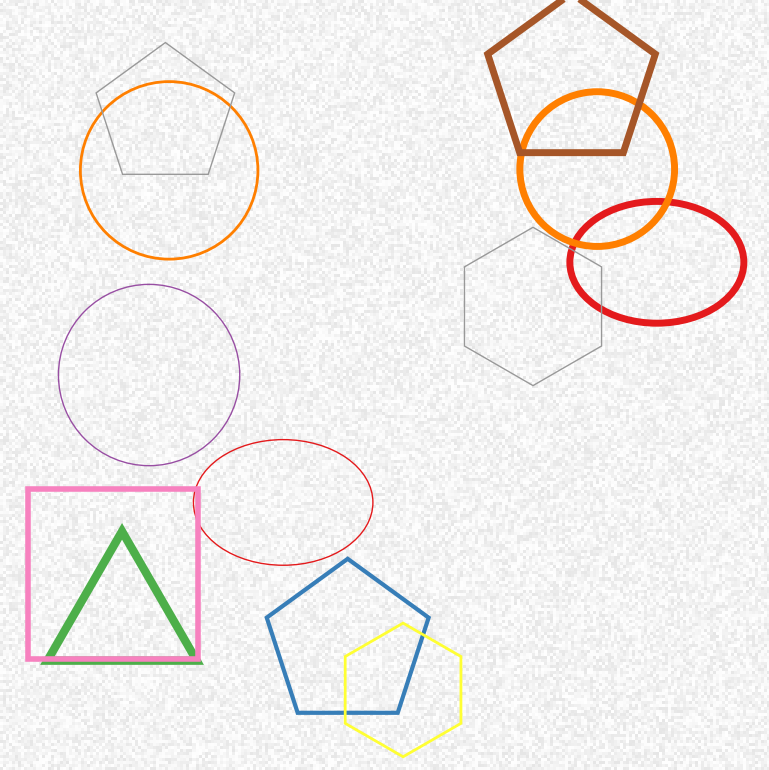[{"shape": "oval", "thickness": 2.5, "radius": 0.56, "center": [0.853, 0.659]}, {"shape": "oval", "thickness": 0.5, "radius": 0.58, "center": [0.368, 0.347]}, {"shape": "pentagon", "thickness": 1.5, "radius": 0.55, "center": [0.452, 0.164]}, {"shape": "triangle", "thickness": 3, "radius": 0.56, "center": [0.158, 0.198]}, {"shape": "circle", "thickness": 0.5, "radius": 0.59, "center": [0.194, 0.513]}, {"shape": "circle", "thickness": 1, "radius": 0.58, "center": [0.22, 0.779]}, {"shape": "circle", "thickness": 2.5, "radius": 0.5, "center": [0.776, 0.78]}, {"shape": "hexagon", "thickness": 1, "radius": 0.43, "center": [0.523, 0.104]}, {"shape": "pentagon", "thickness": 2.5, "radius": 0.57, "center": [0.742, 0.894]}, {"shape": "square", "thickness": 2, "radius": 0.55, "center": [0.147, 0.255]}, {"shape": "hexagon", "thickness": 0.5, "radius": 0.51, "center": [0.692, 0.602]}, {"shape": "pentagon", "thickness": 0.5, "radius": 0.47, "center": [0.215, 0.85]}]